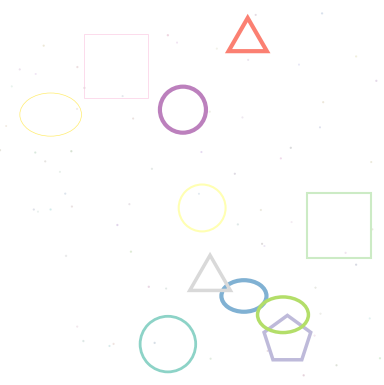[{"shape": "circle", "thickness": 2, "radius": 0.36, "center": [0.436, 0.106]}, {"shape": "circle", "thickness": 1.5, "radius": 0.3, "center": [0.525, 0.46]}, {"shape": "pentagon", "thickness": 2.5, "radius": 0.32, "center": [0.746, 0.117]}, {"shape": "triangle", "thickness": 3, "radius": 0.29, "center": [0.643, 0.896]}, {"shape": "oval", "thickness": 3, "radius": 0.29, "center": [0.634, 0.231]}, {"shape": "oval", "thickness": 2.5, "radius": 0.33, "center": [0.735, 0.182]}, {"shape": "square", "thickness": 0.5, "radius": 0.42, "center": [0.302, 0.829]}, {"shape": "triangle", "thickness": 2.5, "radius": 0.3, "center": [0.546, 0.276]}, {"shape": "circle", "thickness": 3, "radius": 0.3, "center": [0.475, 0.715]}, {"shape": "square", "thickness": 1.5, "radius": 0.42, "center": [0.881, 0.414]}, {"shape": "oval", "thickness": 0.5, "radius": 0.4, "center": [0.132, 0.702]}]